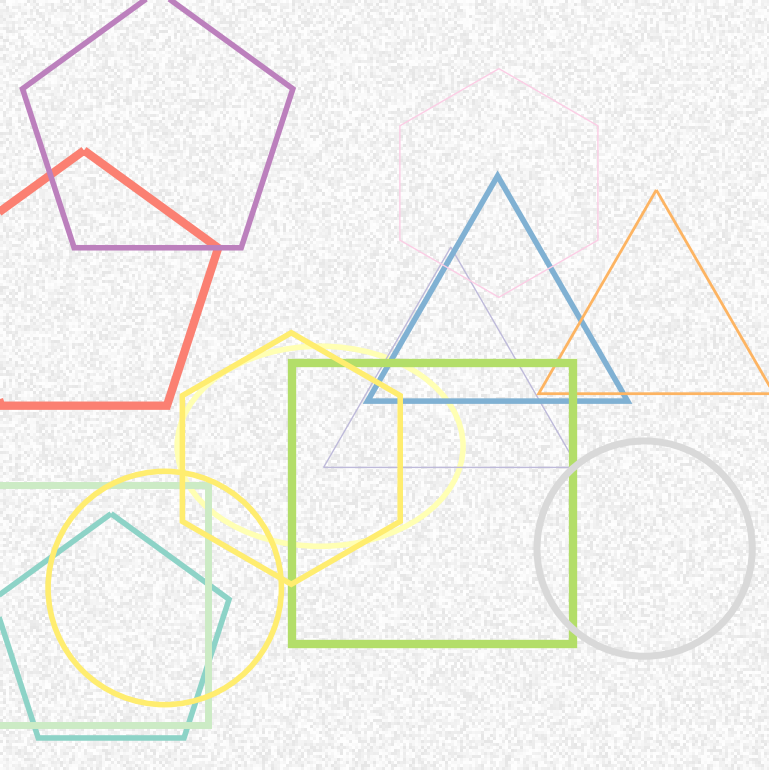[{"shape": "pentagon", "thickness": 2, "radius": 0.81, "center": [0.144, 0.172]}, {"shape": "oval", "thickness": 2, "radius": 0.93, "center": [0.416, 0.42]}, {"shape": "triangle", "thickness": 0.5, "radius": 0.95, "center": [0.585, 0.488]}, {"shape": "pentagon", "thickness": 3, "radius": 0.92, "center": [0.109, 0.621]}, {"shape": "triangle", "thickness": 2, "radius": 0.98, "center": [0.646, 0.577]}, {"shape": "triangle", "thickness": 1, "radius": 0.88, "center": [0.852, 0.577]}, {"shape": "square", "thickness": 3, "radius": 0.91, "center": [0.562, 0.346]}, {"shape": "hexagon", "thickness": 0.5, "radius": 0.74, "center": [0.648, 0.762]}, {"shape": "circle", "thickness": 2.5, "radius": 0.7, "center": [0.837, 0.288]}, {"shape": "pentagon", "thickness": 2, "radius": 0.92, "center": [0.205, 0.828]}, {"shape": "square", "thickness": 2.5, "radius": 0.78, "center": [0.115, 0.214]}, {"shape": "circle", "thickness": 2, "radius": 0.76, "center": [0.214, 0.236]}, {"shape": "hexagon", "thickness": 2, "radius": 0.82, "center": [0.378, 0.405]}]